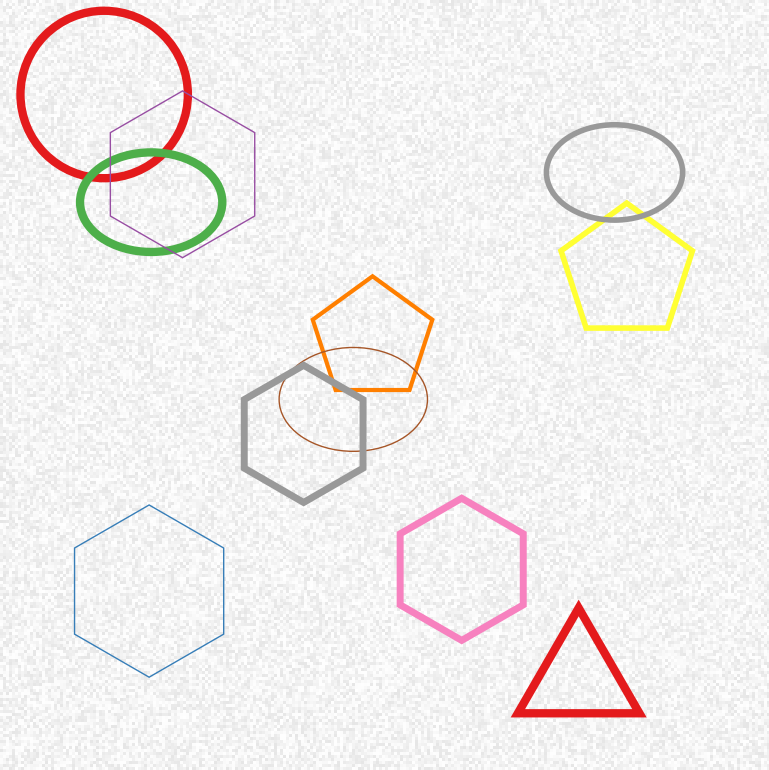[{"shape": "circle", "thickness": 3, "radius": 0.54, "center": [0.135, 0.877]}, {"shape": "triangle", "thickness": 3, "radius": 0.46, "center": [0.752, 0.119]}, {"shape": "hexagon", "thickness": 0.5, "radius": 0.56, "center": [0.194, 0.232]}, {"shape": "oval", "thickness": 3, "radius": 0.46, "center": [0.196, 0.737]}, {"shape": "hexagon", "thickness": 0.5, "radius": 0.54, "center": [0.237, 0.774]}, {"shape": "pentagon", "thickness": 1.5, "radius": 0.41, "center": [0.484, 0.56]}, {"shape": "pentagon", "thickness": 2, "radius": 0.45, "center": [0.814, 0.647]}, {"shape": "oval", "thickness": 0.5, "radius": 0.48, "center": [0.459, 0.481]}, {"shape": "hexagon", "thickness": 2.5, "radius": 0.46, "center": [0.6, 0.261]}, {"shape": "oval", "thickness": 2, "radius": 0.44, "center": [0.798, 0.776]}, {"shape": "hexagon", "thickness": 2.5, "radius": 0.45, "center": [0.394, 0.437]}]